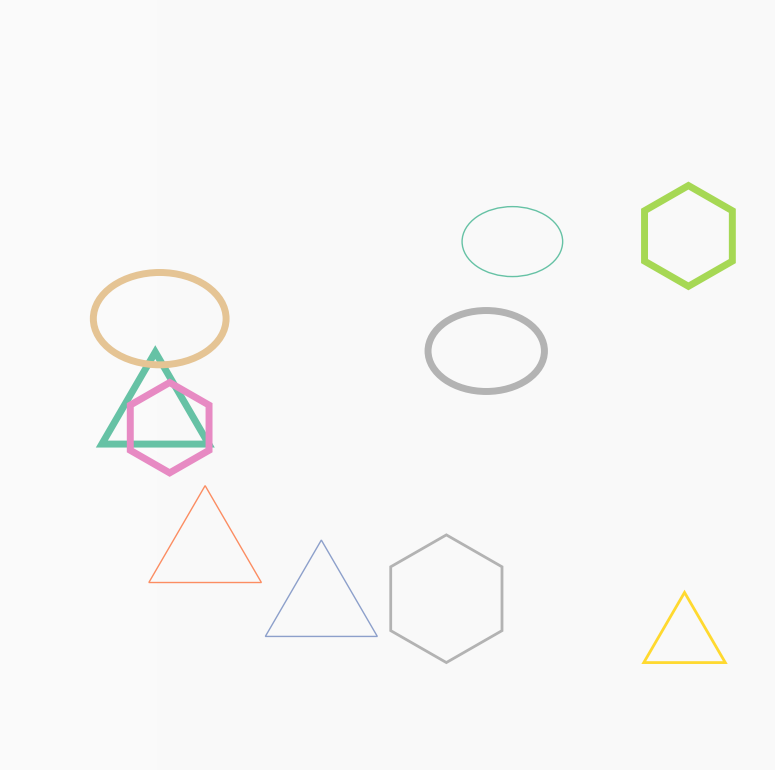[{"shape": "oval", "thickness": 0.5, "radius": 0.32, "center": [0.661, 0.686]}, {"shape": "triangle", "thickness": 2.5, "radius": 0.4, "center": [0.2, 0.463]}, {"shape": "triangle", "thickness": 0.5, "radius": 0.42, "center": [0.265, 0.285]}, {"shape": "triangle", "thickness": 0.5, "radius": 0.42, "center": [0.415, 0.215]}, {"shape": "hexagon", "thickness": 2.5, "radius": 0.29, "center": [0.219, 0.445]}, {"shape": "hexagon", "thickness": 2.5, "radius": 0.33, "center": [0.888, 0.694]}, {"shape": "triangle", "thickness": 1, "radius": 0.3, "center": [0.883, 0.17]}, {"shape": "oval", "thickness": 2.5, "radius": 0.43, "center": [0.206, 0.586]}, {"shape": "oval", "thickness": 2.5, "radius": 0.38, "center": [0.627, 0.544]}, {"shape": "hexagon", "thickness": 1, "radius": 0.41, "center": [0.576, 0.222]}]